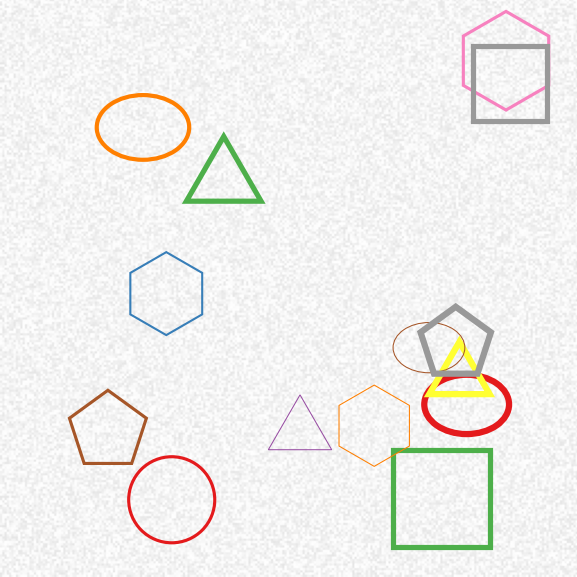[{"shape": "circle", "thickness": 1.5, "radius": 0.37, "center": [0.297, 0.134]}, {"shape": "oval", "thickness": 3, "radius": 0.37, "center": [0.808, 0.299]}, {"shape": "hexagon", "thickness": 1, "radius": 0.36, "center": [0.288, 0.491]}, {"shape": "triangle", "thickness": 2.5, "radius": 0.37, "center": [0.387, 0.688]}, {"shape": "square", "thickness": 2.5, "radius": 0.42, "center": [0.765, 0.136]}, {"shape": "triangle", "thickness": 0.5, "radius": 0.32, "center": [0.52, 0.252]}, {"shape": "hexagon", "thickness": 0.5, "radius": 0.35, "center": [0.648, 0.262]}, {"shape": "oval", "thickness": 2, "radius": 0.4, "center": [0.248, 0.778]}, {"shape": "triangle", "thickness": 3, "radius": 0.3, "center": [0.796, 0.347]}, {"shape": "pentagon", "thickness": 1.5, "radius": 0.35, "center": [0.187, 0.253]}, {"shape": "oval", "thickness": 0.5, "radius": 0.31, "center": [0.743, 0.397]}, {"shape": "hexagon", "thickness": 1.5, "radius": 0.43, "center": [0.876, 0.894]}, {"shape": "square", "thickness": 2.5, "radius": 0.32, "center": [0.883, 0.854]}, {"shape": "pentagon", "thickness": 3, "radius": 0.32, "center": [0.789, 0.404]}]